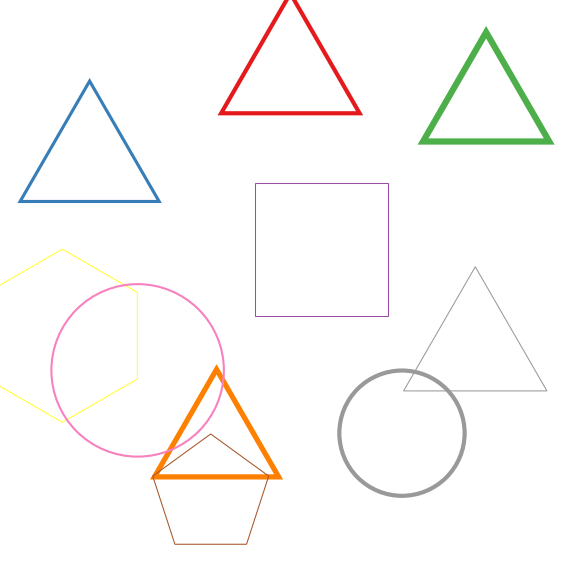[{"shape": "triangle", "thickness": 2, "radius": 0.69, "center": [0.503, 0.872]}, {"shape": "triangle", "thickness": 1.5, "radius": 0.7, "center": [0.155, 0.72]}, {"shape": "triangle", "thickness": 3, "radius": 0.63, "center": [0.842, 0.817]}, {"shape": "square", "thickness": 0.5, "radius": 0.58, "center": [0.557, 0.567]}, {"shape": "triangle", "thickness": 2.5, "radius": 0.62, "center": [0.375, 0.235]}, {"shape": "hexagon", "thickness": 0.5, "radius": 0.75, "center": [0.108, 0.418]}, {"shape": "pentagon", "thickness": 0.5, "radius": 0.53, "center": [0.365, 0.142]}, {"shape": "circle", "thickness": 1, "radius": 0.75, "center": [0.238, 0.358]}, {"shape": "triangle", "thickness": 0.5, "radius": 0.72, "center": [0.823, 0.394]}, {"shape": "circle", "thickness": 2, "radius": 0.54, "center": [0.696, 0.249]}]